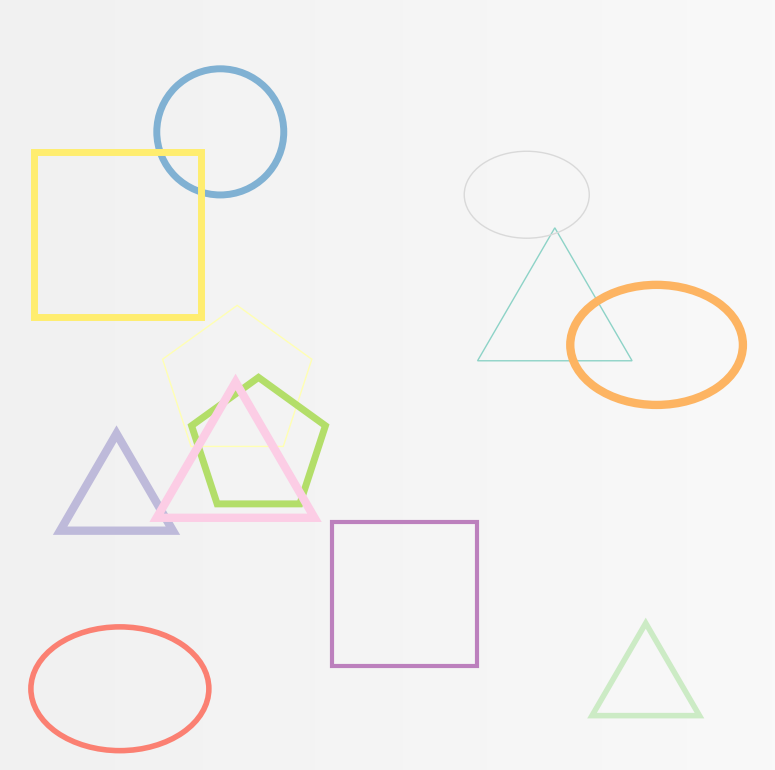[{"shape": "triangle", "thickness": 0.5, "radius": 0.58, "center": [0.716, 0.589]}, {"shape": "pentagon", "thickness": 0.5, "radius": 0.51, "center": [0.306, 0.502]}, {"shape": "triangle", "thickness": 3, "radius": 0.42, "center": [0.15, 0.353]}, {"shape": "oval", "thickness": 2, "radius": 0.57, "center": [0.155, 0.106]}, {"shape": "circle", "thickness": 2.5, "radius": 0.41, "center": [0.284, 0.829]}, {"shape": "oval", "thickness": 3, "radius": 0.56, "center": [0.847, 0.552]}, {"shape": "pentagon", "thickness": 2.5, "radius": 0.45, "center": [0.334, 0.419]}, {"shape": "triangle", "thickness": 3, "radius": 0.59, "center": [0.304, 0.386]}, {"shape": "oval", "thickness": 0.5, "radius": 0.4, "center": [0.68, 0.747]}, {"shape": "square", "thickness": 1.5, "radius": 0.47, "center": [0.522, 0.228]}, {"shape": "triangle", "thickness": 2, "radius": 0.4, "center": [0.833, 0.111]}, {"shape": "square", "thickness": 2.5, "radius": 0.54, "center": [0.152, 0.695]}]